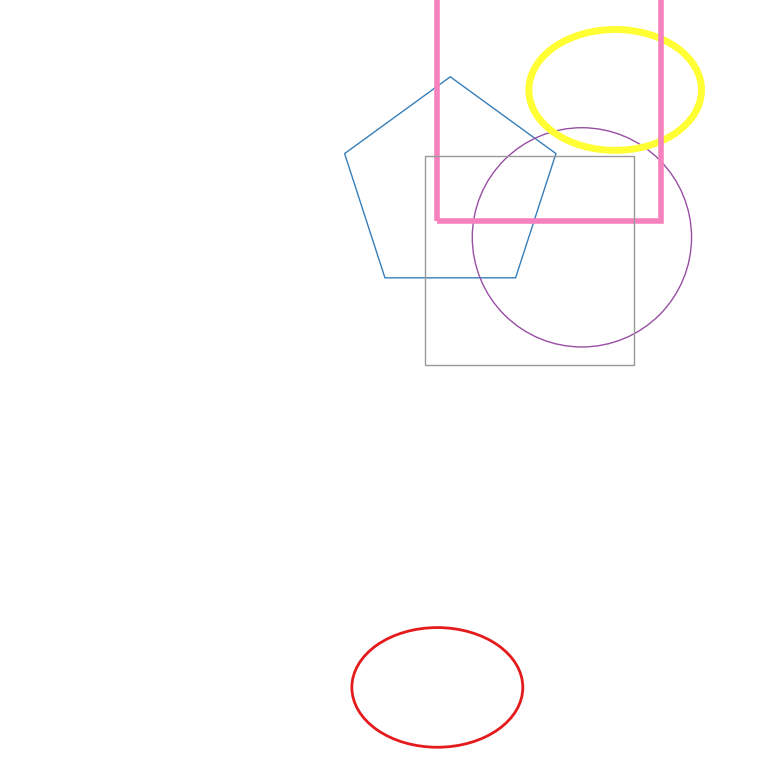[{"shape": "oval", "thickness": 1, "radius": 0.56, "center": [0.568, 0.107]}, {"shape": "pentagon", "thickness": 0.5, "radius": 0.72, "center": [0.585, 0.756]}, {"shape": "circle", "thickness": 0.5, "radius": 0.71, "center": [0.756, 0.692]}, {"shape": "oval", "thickness": 2.5, "radius": 0.56, "center": [0.799, 0.883]}, {"shape": "square", "thickness": 2, "radius": 0.73, "center": [0.713, 0.858]}, {"shape": "square", "thickness": 0.5, "radius": 0.68, "center": [0.687, 0.661]}]